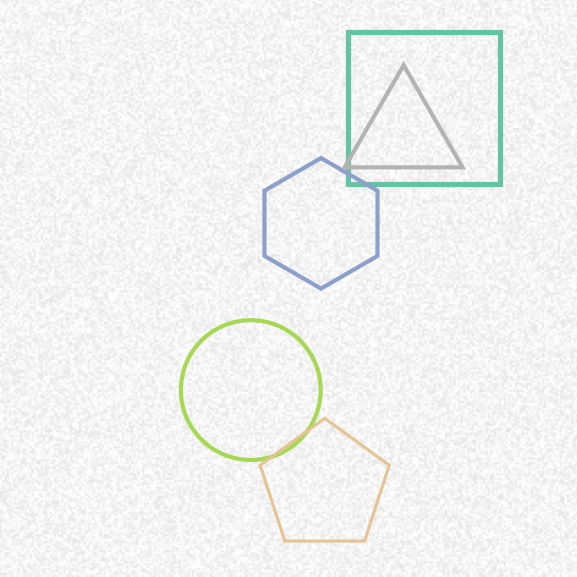[{"shape": "square", "thickness": 2.5, "radius": 0.66, "center": [0.735, 0.812]}, {"shape": "hexagon", "thickness": 2, "radius": 0.56, "center": [0.556, 0.612]}, {"shape": "circle", "thickness": 2, "radius": 0.61, "center": [0.434, 0.324]}, {"shape": "pentagon", "thickness": 1.5, "radius": 0.59, "center": [0.562, 0.157]}, {"shape": "triangle", "thickness": 2, "radius": 0.59, "center": [0.699, 0.768]}]